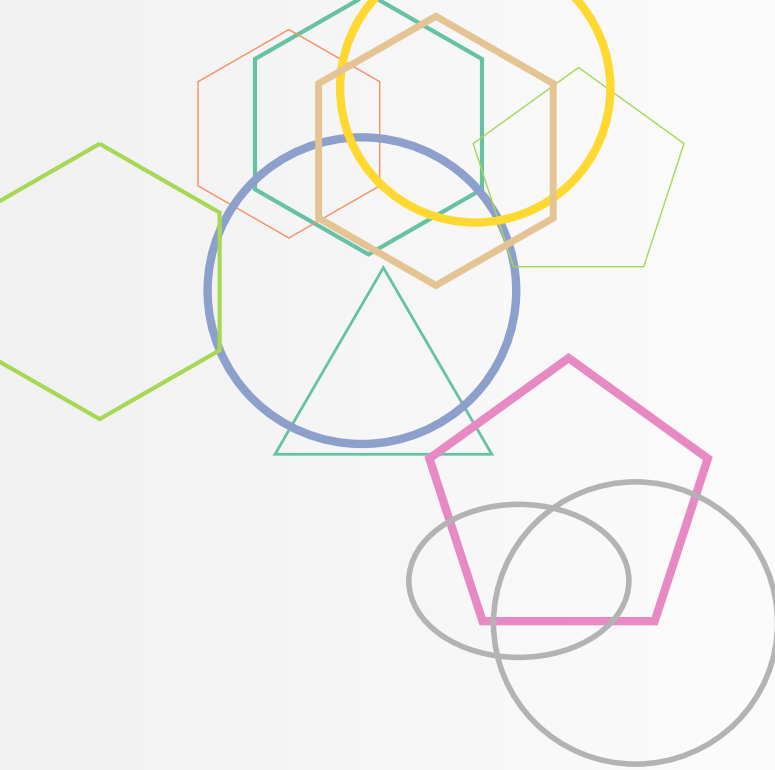[{"shape": "triangle", "thickness": 1, "radius": 0.81, "center": [0.495, 0.491]}, {"shape": "hexagon", "thickness": 1.5, "radius": 0.85, "center": [0.475, 0.839]}, {"shape": "hexagon", "thickness": 0.5, "radius": 0.68, "center": [0.373, 0.826]}, {"shape": "circle", "thickness": 3, "radius": 1.0, "center": [0.467, 0.623]}, {"shape": "pentagon", "thickness": 3, "radius": 0.94, "center": [0.734, 0.346]}, {"shape": "hexagon", "thickness": 1.5, "radius": 0.89, "center": [0.129, 0.635]}, {"shape": "pentagon", "thickness": 0.5, "radius": 0.72, "center": [0.747, 0.769]}, {"shape": "circle", "thickness": 3, "radius": 0.87, "center": [0.613, 0.885]}, {"shape": "hexagon", "thickness": 2.5, "radius": 0.87, "center": [0.562, 0.804]}, {"shape": "oval", "thickness": 2, "radius": 0.71, "center": [0.67, 0.246]}, {"shape": "circle", "thickness": 2, "radius": 0.92, "center": [0.82, 0.191]}]